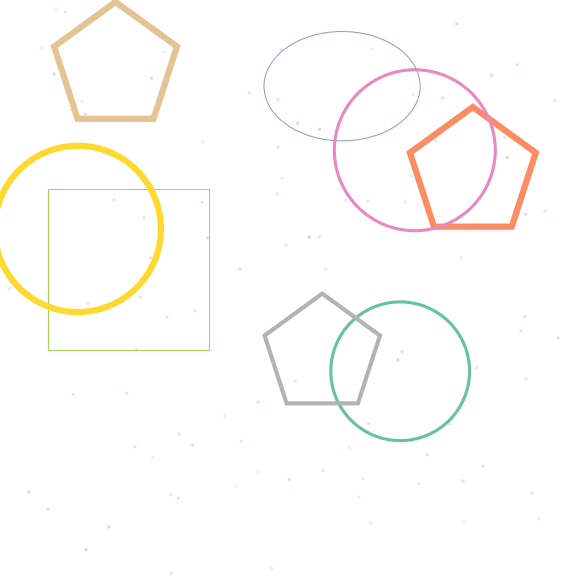[{"shape": "circle", "thickness": 1.5, "radius": 0.6, "center": [0.693, 0.356]}, {"shape": "pentagon", "thickness": 3, "radius": 0.57, "center": [0.819, 0.699]}, {"shape": "oval", "thickness": 0.5, "radius": 0.68, "center": [0.592, 0.85]}, {"shape": "circle", "thickness": 1.5, "radius": 0.7, "center": [0.718, 0.739]}, {"shape": "square", "thickness": 0.5, "radius": 0.7, "center": [0.223, 0.533]}, {"shape": "circle", "thickness": 3, "radius": 0.72, "center": [0.135, 0.603]}, {"shape": "pentagon", "thickness": 3, "radius": 0.56, "center": [0.2, 0.884]}, {"shape": "pentagon", "thickness": 2, "radius": 0.53, "center": [0.558, 0.386]}]